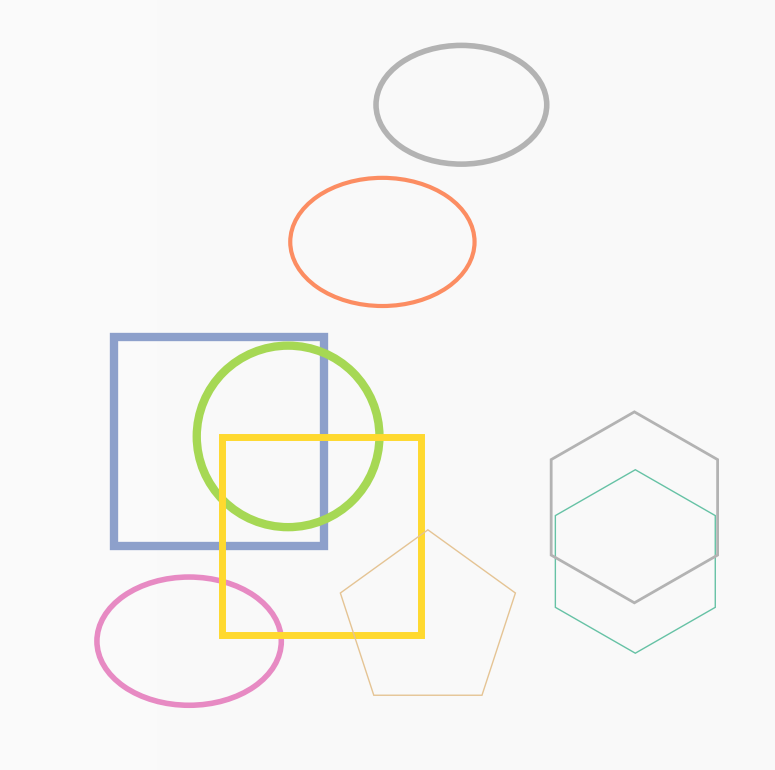[{"shape": "hexagon", "thickness": 0.5, "radius": 0.6, "center": [0.82, 0.271]}, {"shape": "oval", "thickness": 1.5, "radius": 0.59, "center": [0.493, 0.686]}, {"shape": "square", "thickness": 3, "radius": 0.68, "center": [0.283, 0.427]}, {"shape": "oval", "thickness": 2, "radius": 0.59, "center": [0.244, 0.167]}, {"shape": "circle", "thickness": 3, "radius": 0.59, "center": [0.372, 0.433]}, {"shape": "square", "thickness": 2.5, "radius": 0.64, "center": [0.415, 0.304]}, {"shape": "pentagon", "thickness": 0.5, "radius": 0.59, "center": [0.552, 0.193]}, {"shape": "oval", "thickness": 2, "radius": 0.55, "center": [0.595, 0.864]}, {"shape": "hexagon", "thickness": 1, "radius": 0.62, "center": [0.819, 0.341]}]